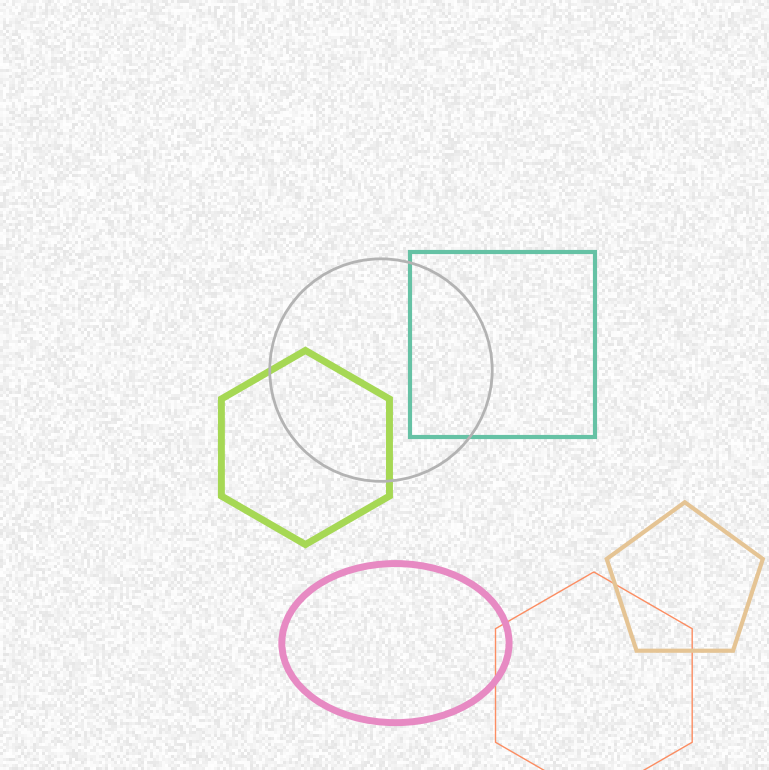[{"shape": "square", "thickness": 1.5, "radius": 0.6, "center": [0.652, 0.552]}, {"shape": "hexagon", "thickness": 0.5, "radius": 0.74, "center": [0.771, 0.11]}, {"shape": "oval", "thickness": 2.5, "radius": 0.74, "center": [0.514, 0.165]}, {"shape": "hexagon", "thickness": 2.5, "radius": 0.63, "center": [0.397, 0.419]}, {"shape": "pentagon", "thickness": 1.5, "radius": 0.53, "center": [0.889, 0.241]}, {"shape": "circle", "thickness": 1, "radius": 0.72, "center": [0.495, 0.519]}]